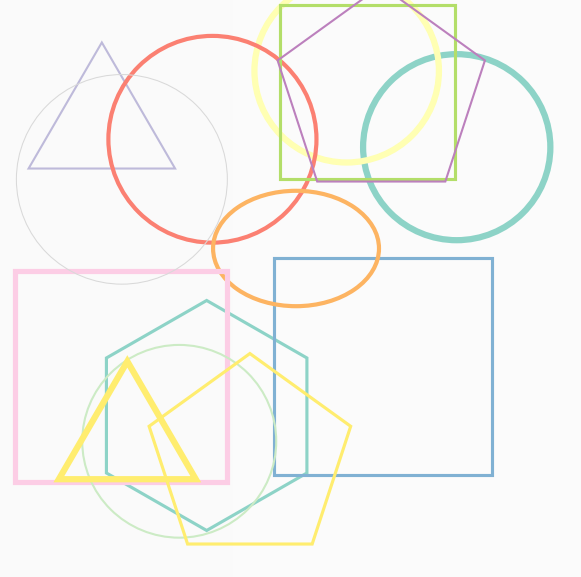[{"shape": "circle", "thickness": 3, "radius": 0.81, "center": [0.786, 0.744]}, {"shape": "hexagon", "thickness": 1.5, "radius": 1.0, "center": [0.356, 0.28]}, {"shape": "circle", "thickness": 3, "radius": 0.79, "center": [0.596, 0.876]}, {"shape": "triangle", "thickness": 1, "radius": 0.73, "center": [0.175, 0.78]}, {"shape": "circle", "thickness": 2, "radius": 0.89, "center": [0.365, 0.758]}, {"shape": "square", "thickness": 1.5, "radius": 0.94, "center": [0.659, 0.364]}, {"shape": "oval", "thickness": 2, "radius": 0.71, "center": [0.509, 0.569]}, {"shape": "square", "thickness": 1.5, "radius": 0.75, "center": [0.632, 0.84]}, {"shape": "square", "thickness": 2.5, "radius": 0.91, "center": [0.208, 0.347]}, {"shape": "circle", "thickness": 0.5, "radius": 0.91, "center": [0.21, 0.689]}, {"shape": "pentagon", "thickness": 1, "radius": 0.94, "center": [0.656, 0.836]}, {"shape": "circle", "thickness": 1, "radius": 0.83, "center": [0.308, 0.235]}, {"shape": "pentagon", "thickness": 1.5, "radius": 0.91, "center": [0.43, 0.205]}, {"shape": "triangle", "thickness": 3, "radius": 0.68, "center": [0.219, 0.237]}]